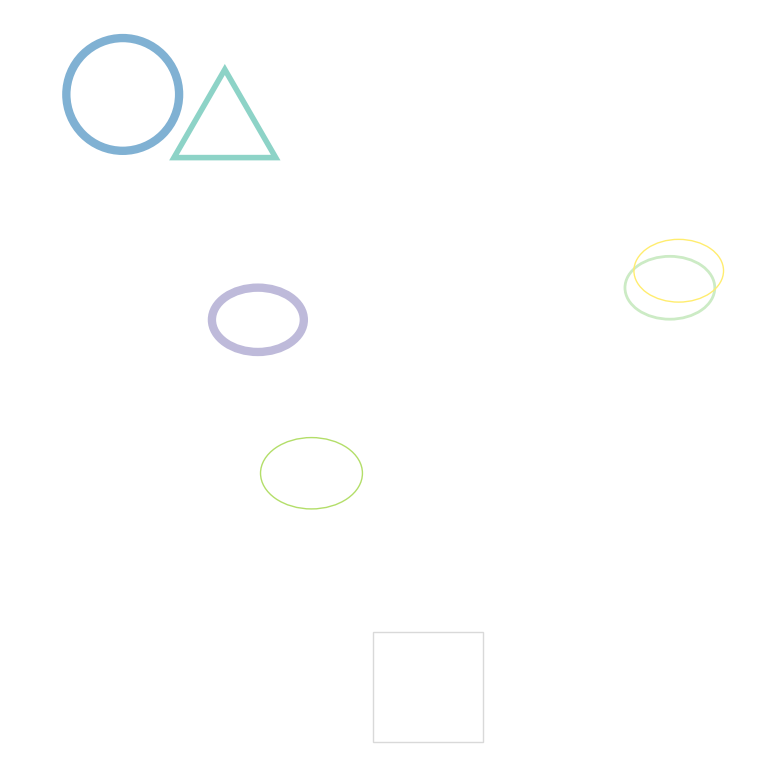[{"shape": "triangle", "thickness": 2, "radius": 0.38, "center": [0.292, 0.833]}, {"shape": "oval", "thickness": 3, "radius": 0.3, "center": [0.335, 0.585]}, {"shape": "circle", "thickness": 3, "radius": 0.37, "center": [0.159, 0.877]}, {"shape": "oval", "thickness": 0.5, "radius": 0.33, "center": [0.405, 0.385]}, {"shape": "square", "thickness": 0.5, "radius": 0.36, "center": [0.556, 0.108]}, {"shape": "oval", "thickness": 1, "radius": 0.29, "center": [0.87, 0.626]}, {"shape": "oval", "thickness": 0.5, "radius": 0.29, "center": [0.881, 0.648]}]